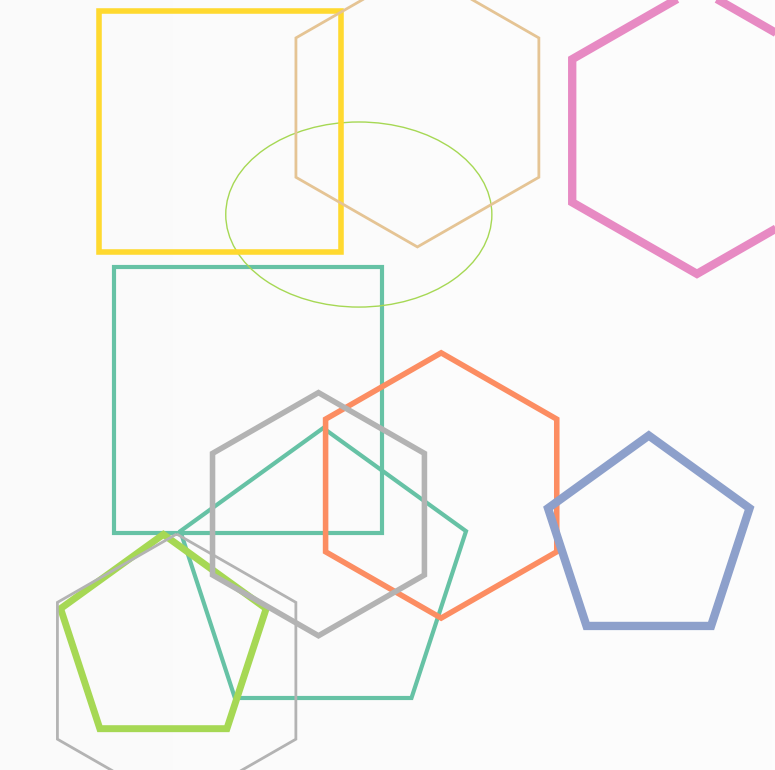[{"shape": "pentagon", "thickness": 1.5, "radius": 0.97, "center": [0.417, 0.25]}, {"shape": "square", "thickness": 1.5, "radius": 0.86, "center": [0.32, 0.481]}, {"shape": "hexagon", "thickness": 2, "radius": 0.86, "center": [0.569, 0.37]}, {"shape": "pentagon", "thickness": 3, "radius": 0.68, "center": [0.837, 0.298]}, {"shape": "hexagon", "thickness": 3, "radius": 0.93, "center": [0.899, 0.83]}, {"shape": "oval", "thickness": 0.5, "radius": 0.86, "center": [0.463, 0.721]}, {"shape": "pentagon", "thickness": 2.5, "radius": 0.7, "center": [0.211, 0.166]}, {"shape": "square", "thickness": 2, "radius": 0.78, "center": [0.284, 0.829]}, {"shape": "hexagon", "thickness": 1, "radius": 0.9, "center": [0.539, 0.86]}, {"shape": "hexagon", "thickness": 2, "radius": 0.79, "center": [0.411, 0.332]}, {"shape": "hexagon", "thickness": 1, "radius": 0.89, "center": [0.228, 0.129]}]